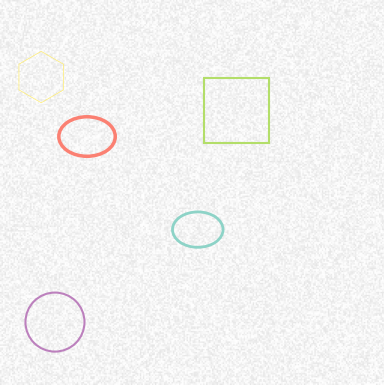[{"shape": "oval", "thickness": 2, "radius": 0.33, "center": [0.514, 0.404]}, {"shape": "oval", "thickness": 2.5, "radius": 0.37, "center": [0.226, 0.645]}, {"shape": "square", "thickness": 1.5, "radius": 0.42, "center": [0.614, 0.714]}, {"shape": "circle", "thickness": 1.5, "radius": 0.38, "center": [0.143, 0.163]}, {"shape": "hexagon", "thickness": 0.5, "radius": 0.33, "center": [0.107, 0.8]}]